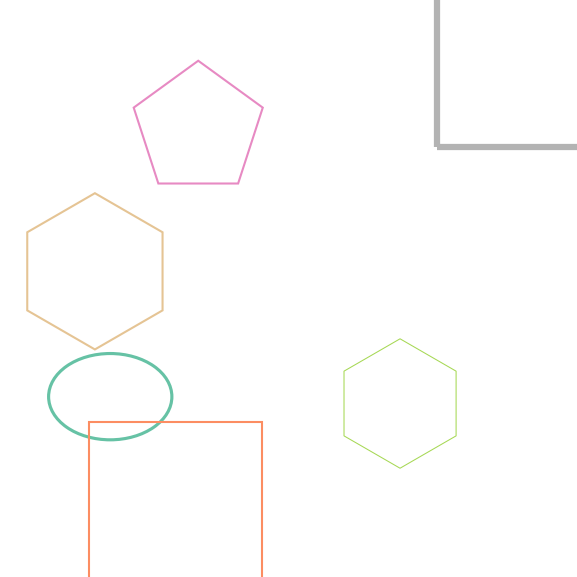[{"shape": "oval", "thickness": 1.5, "radius": 0.53, "center": [0.191, 0.312]}, {"shape": "square", "thickness": 1, "radius": 0.75, "center": [0.304, 0.119]}, {"shape": "pentagon", "thickness": 1, "radius": 0.59, "center": [0.343, 0.776]}, {"shape": "hexagon", "thickness": 0.5, "radius": 0.56, "center": [0.693, 0.3]}, {"shape": "hexagon", "thickness": 1, "radius": 0.68, "center": [0.164, 0.529]}, {"shape": "square", "thickness": 3, "radius": 0.68, "center": [0.893, 0.88]}]